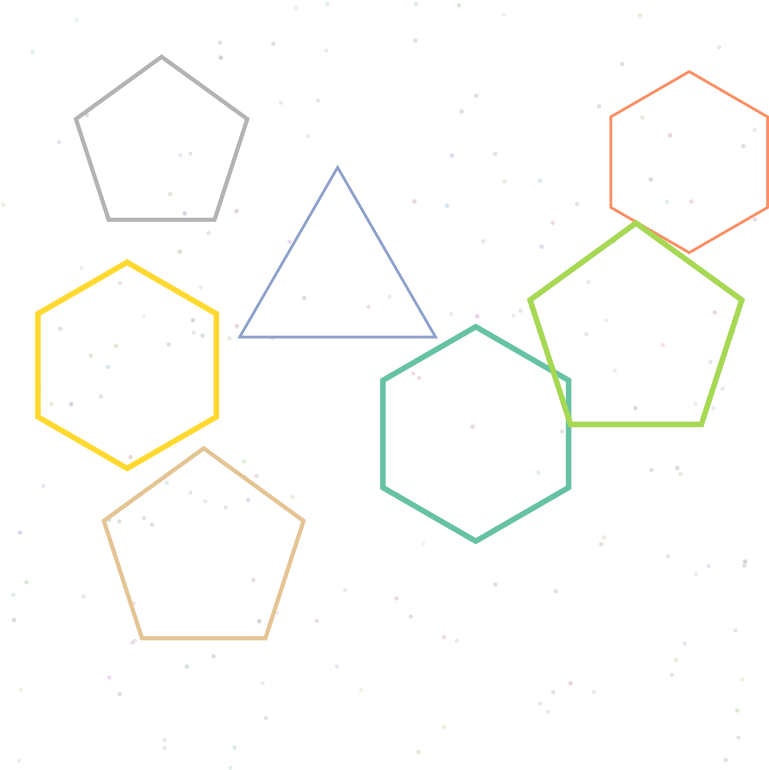[{"shape": "hexagon", "thickness": 2, "radius": 0.7, "center": [0.618, 0.436]}, {"shape": "hexagon", "thickness": 1, "radius": 0.59, "center": [0.895, 0.789]}, {"shape": "triangle", "thickness": 1, "radius": 0.73, "center": [0.438, 0.636]}, {"shape": "pentagon", "thickness": 2, "radius": 0.72, "center": [0.826, 0.566]}, {"shape": "hexagon", "thickness": 2, "radius": 0.67, "center": [0.165, 0.526]}, {"shape": "pentagon", "thickness": 1.5, "radius": 0.68, "center": [0.265, 0.281]}, {"shape": "pentagon", "thickness": 1.5, "radius": 0.59, "center": [0.21, 0.809]}]